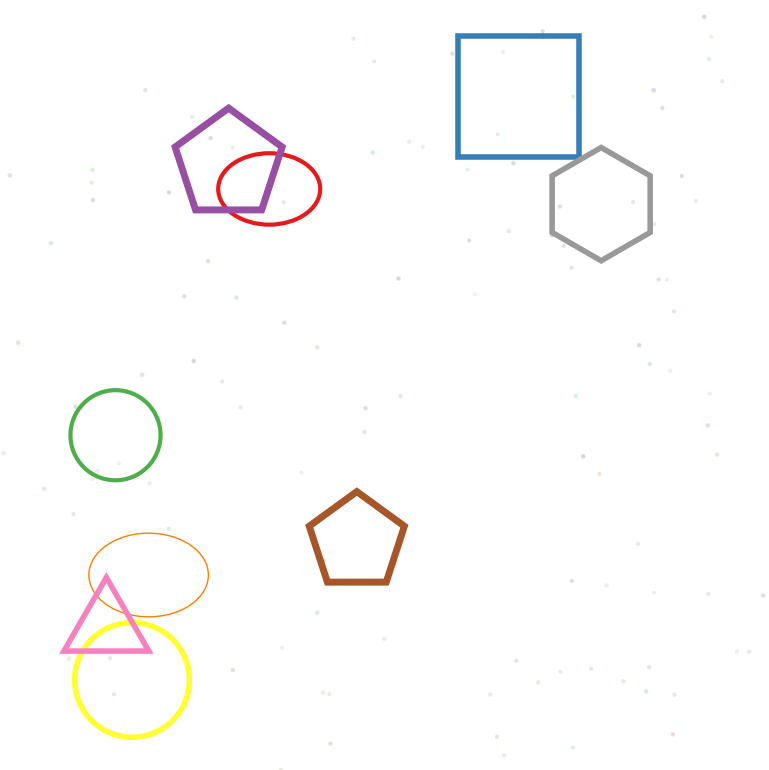[{"shape": "oval", "thickness": 1.5, "radius": 0.33, "center": [0.35, 0.755]}, {"shape": "square", "thickness": 2, "radius": 0.39, "center": [0.673, 0.875]}, {"shape": "circle", "thickness": 1.5, "radius": 0.29, "center": [0.15, 0.435]}, {"shape": "pentagon", "thickness": 2.5, "radius": 0.37, "center": [0.297, 0.787]}, {"shape": "oval", "thickness": 0.5, "radius": 0.39, "center": [0.193, 0.253]}, {"shape": "circle", "thickness": 2, "radius": 0.37, "center": [0.171, 0.117]}, {"shape": "pentagon", "thickness": 2.5, "radius": 0.32, "center": [0.463, 0.297]}, {"shape": "triangle", "thickness": 2, "radius": 0.32, "center": [0.138, 0.186]}, {"shape": "hexagon", "thickness": 2, "radius": 0.37, "center": [0.781, 0.735]}]